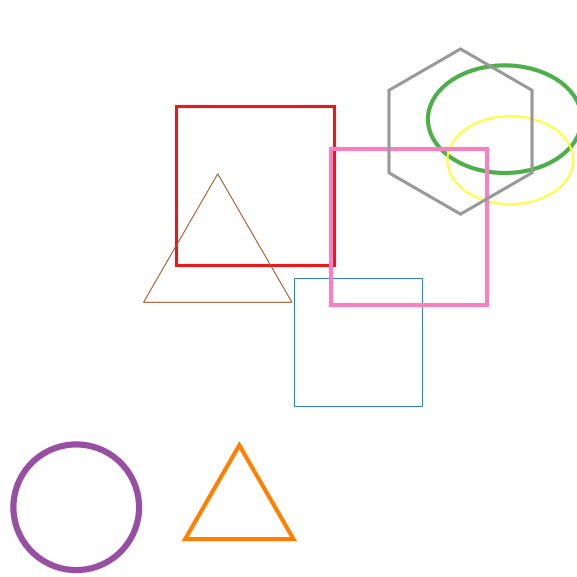[{"shape": "square", "thickness": 1.5, "radius": 0.69, "center": [0.441, 0.678]}, {"shape": "square", "thickness": 0.5, "radius": 0.56, "center": [0.62, 0.407]}, {"shape": "oval", "thickness": 2, "radius": 0.67, "center": [0.874, 0.793]}, {"shape": "circle", "thickness": 3, "radius": 0.54, "center": [0.132, 0.121]}, {"shape": "triangle", "thickness": 2, "radius": 0.54, "center": [0.414, 0.12]}, {"shape": "oval", "thickness": 1, "radius": 0.54, "center": [0.884, 0.722]}, {"shape": "triangle", "thickness": 0.5, "radius": 0.74, "center": [0.377, 0.55]}, {"shape": "square", "thickness": 2, "radius": 0.68, "center": [0.709, 0.606]}, {"shape": "hexagon", "thickness": 1.5, "radius": 0.71, "center": [0.797, 0.771]}]